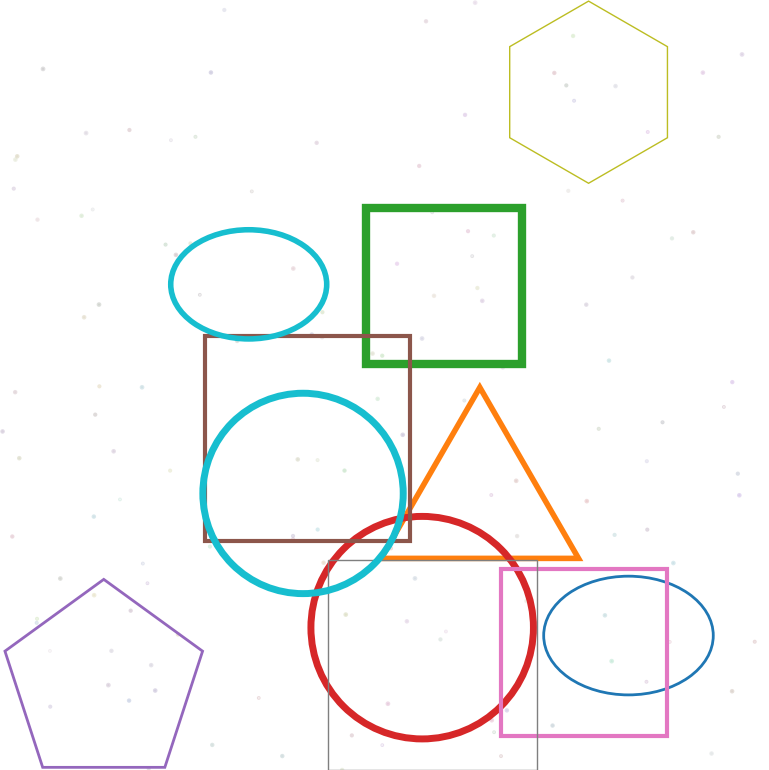[{"shape": "oval", "thickness": 1, "radius": 0.55, "center": [0.816, 0.175]}, {"shape": "triangle", "thickness": 2, "radius": 0.74, "center": [0.623, 0.349]}, {"shape": "square", "thickness": 3, "radius": 0.51, "center": [0.576, 0.629]}, {"shape": "circle", "thickness": 2.5, "radius": 0.72, "center": [0.548, 0.185]}, {"shape": "pentagon", "thickness": 1, "radius": 0.67, "center": [0.135, 0.113]}, {"shape": "square", "thickness": 1.5, "radius": 0.67, "center": [0.399, 0.43]}, {"shape": "square", "thickness": 1.5, "radius": 0.54, "center": [0.758, 0.152]}, {"shape": "square", "thickness": 0.5, "radius": 0.68, "center": [0.562, 0.136]}, {"shape": "hexagon", "thickness": 0.5, "radius": 0.59, "center": [0.764, 0.88]}, {"shape": "oval", "thickness": 2, "radius": 0.51, "center": [0.323, 0.631]}, {"shape": "circle", "thickness": 2.5, "radius": 0.65, "center": [0.394, 0.359]}]